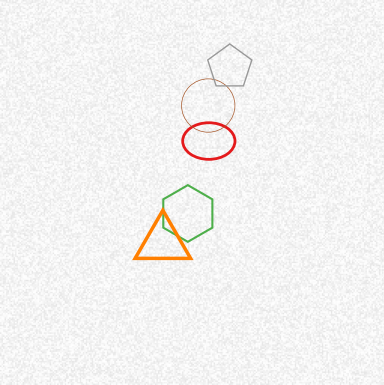[{"shape": "oval", "thickness": 2, "radius": 0.34, "center": [0.542, 0.634]}, {"shape": "hexagon", "thickness": 1.5, "radius": 0.37, "center": [0.488, 0.445]}, {"shape": "triangle", "thickness": 2.5, "radius": 0.42, "center": [0.423, 0.37]}, {"shape": "circle", "thickness": 0.5, "radius": 0.35, "center": [0.541, 0.726]}, {"shape": "pentagon", "thickness": 1, "radius": 0.3, "center": [0.597, 0.826]}]